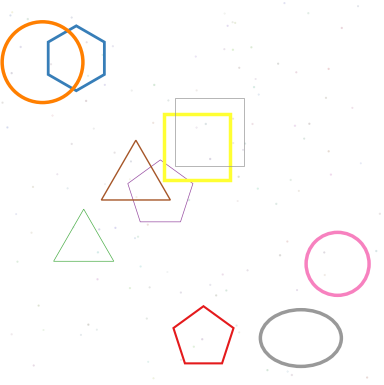[{"shape": "pentagon", "thickness": 1.5, "radius": 0.41, "center": [0.529, 0.123]}, {"shape": "hexagon", "thickness": 2, "radius": 0.42, "center": [0.198, 0.849]}, {"shape": "triangle", "thickness": 0.5, "radius": 0.45, "center": [0.217, 0.367]}, {"shape": "pentagon", "thickness": 0.5, "radius": 0.44, "center": [0.417, 0.496]}, {"shape": "circle", "thickness": 2.5, "radius": 0.52, "center": [0.11, 0.838]}, {"shape": "square", "thickness": 2.5, "radius": 0.43, "center": [0.511, 0.619]}, {"shape": "triangle", "thickness": 1, "radius": 0.52, "center": [0.353, 0.532]}, {"shape": "circle", "thickness": 2.5, "radius": 0.41, "center": [0.877, 0.315]}, {"shape": "square", "thickness": 0.5, "radius": 0.45, "center": [0.544, 0.658]}, {"shape": "oval", "thickness": 2.5, "radius": 0.53, "center": [0.781, 0.122]}]